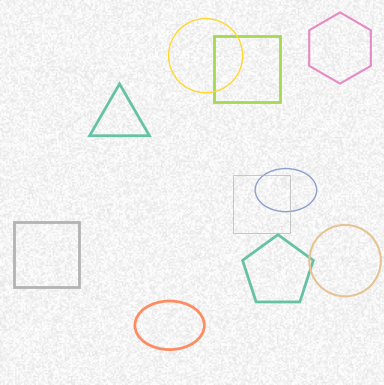[{"shape": "pentagon", "thickness": 2, "radius": 0.48, "center": [0.722, 0.294]}, {"shape": "triangle", "thickness": 2, "radius": 0.45, "center": [0.31, 0.692]}, {"shape": "oval", "thickness": 2, "radius": 0.45, "center": [0.441, 0.155]}, {"shape": "oval", "thickness": 1, "radius": 0.4, "center": [0.743, 0.506]}, {"shape": "hexagon", "thickness": 1.5, "radius": 0.46, "center": [0.883, 0.875]}, {"shape": "square", "thickness": 2, "radius": 0.43, "center": [0.643, 0.821]}, {"shape": "circle", "thickness": 1, "radius": 0.48, "center": [0.534, 0.855]}, {"shape": "circle", "thickness": 1.5, "radius": 0.46, "center": [0.896, 0.323]}, {"shape": "square", "thickness": 2, "radius": 0.42, "center": [0.12, 0.338]}, {"shape": "square", "thickness": 0.5, "radius": 0.37, "center": [0.679, 0.47]}]